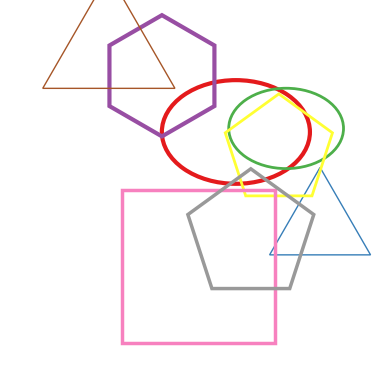[{"shape": "oval", "thickness": 3, "radius": 0.96, "center": [0.613, 0.657]}, {"shape": "triangle", "thickness": 1, "radius": 0.76, "center": [0.831, 0.414]}, {"shape": "oval", "thickness": 2, "radius": 0.75, "center": [0.743, 0.666]}, {"shape": "hexagon", "thickness": 3, "radius": 0.79, "center": [0.421, 0.803]}, {"shape": "pentagon", "thickness": 2, "radius": 0.73, "center": [0.724, 0.61]}, {"shape": "triangle", "thickness": 1, "radius": 0.99, "center": [0.283, 0.87]}, {"shape": "square", "thickness": 2.5, "radius": 1.0, "center": [0.516, 0.307]}, {"shape": "pentagon", "thickness": 2.5, "radius": 0.86, "center": [0.651, 0.39]}]